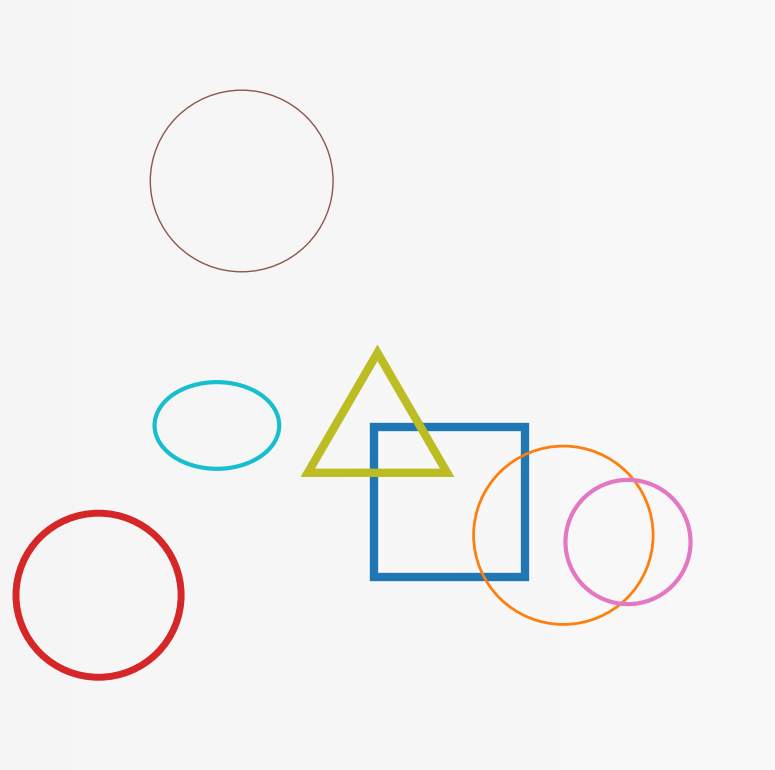[{"shape": "square", "thickness": 3, "radius": 0.49, "center": [0.58, 0.348]}, {"shape": "circle", "thickness": 1, "radius": 0.58, "center": [0.727, 0.305]}, {"shape": "circle", "thickness": 2.5, "radius": 0.53, "center": [0.127, 0.227]}, {"shape": "circle", "thickness": 0.5, "radius": 0.59, "center": [0.312, 0.765]}, {"shape": "circle", "thickness": 1.5, "radius": 0.4, "center": [0.81, 0.296]}, {"shape": "triangle", "thickness": 3, "radius": 0.52, "center": [0.487, 0.438]}, {"shape": "oval", "thickness": 1.5, "radius": 0.4, "center": [0.28, 0.447]}]